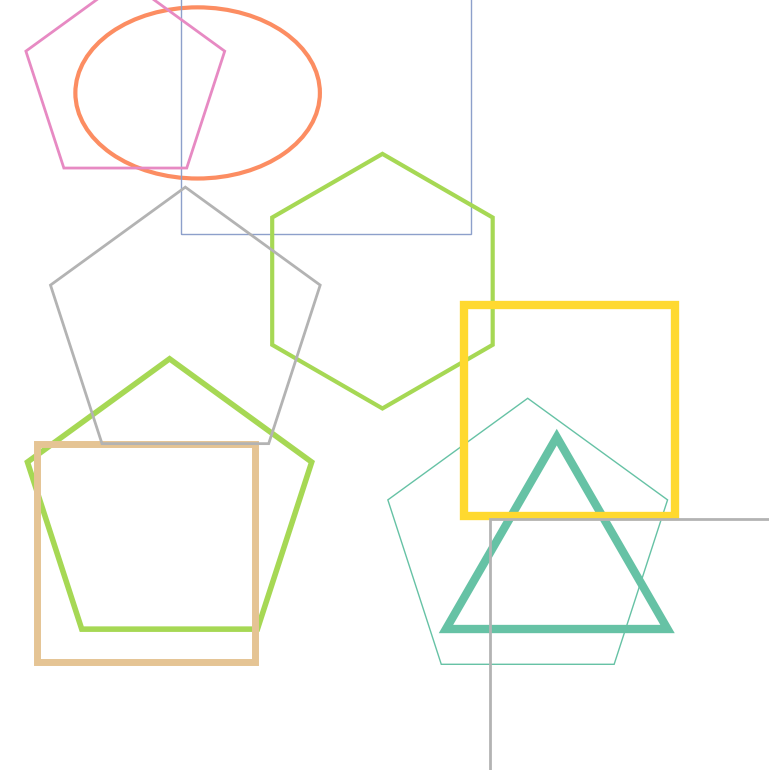[{"shape": "triangle", "thickness": 3, "radius": 0.83, "center": [0.723, 0.266]}, {"shape": "pentagon", "thickness": 0.5, "radius": 0.95, "center": [0.685, 0.292]}, {"shape": "oval", "thickness": 1.5, "radius": 0.79, "center": [0.257, 0.879]}, {"shape": "square", "thickness": 0.5, "radius": 0.94, "center": [0.424, 0.884]}, {"shape": "pentagon", "thickness": 1, "radius": 0.68, "center": [0.163, 0.892]}, {"shape": "hexagon", "thickness": 1.5, "radius": 0.83, "center": [0.497, 0.635]}, {"shape": "pentagon", "thickness": 2, "radius": 0.97, "center": [0.22, 0.34]}, {"shape": "square", "thickness": 3, "radius": 0.68, "center": [0.74, 0.467]}, {"shape": "square", "thickness": 2.5, "radius": 0.71, "center": [0.189, 0.282]}, {"shape": "pentagon", "thickness": 1, "radius": 0.92, "center": [0.241, 0.573]}, {"shape": "square", "thickness": 1, "radius": 0.91, "center": [0.819, 0.143]}]